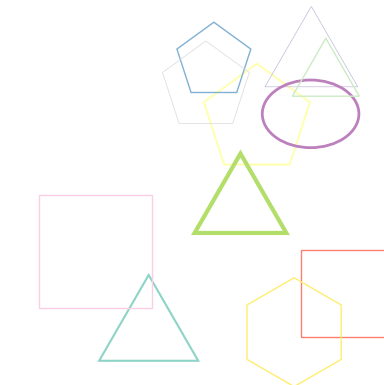[{"shape": "triangle", "thickness": 1.5, "radius": 0.74, "center": [0.386, 0.137]}, {"shape": "pentagon", "thickness": 1.5, "radius": 0.72, "center": [0.667, 0.69]}, {"shape": "triangle", "thickness": 0.5, "radius": 0.7, "center": [0.809, 0.844]}, {"shape": "square", "thickness": 1, "radius": 0.56, "center": [0.895, 0.238]}, {"shape": "pentagon", "thickness": 1, "radius": 0.5, "center": [0.556, 0.841]}, {"shape": "triangle", "thickness": 3, "radius": 0.69, "center": [0.625, 0.464]}, {"shape": "square", "thickness": 1, "radius": 0.73, "center": [0.247, 0.346]}, {"shape": "pentagon", "thickness": 0.5, "radius": 0.59, "center": [0.535, 0.775]}, {"shape": "oval", "thickness": 2, "radius": 0.63, "center": [0.807, 0.704]}, {"shape": "triangle", "thickness": 1, "radius": 0.5, "center": [0.846, 0.8]}, {"shape": "hexagon", "thickness": 1, "radius": 0.71, "center": [0.764, 0.137]}]